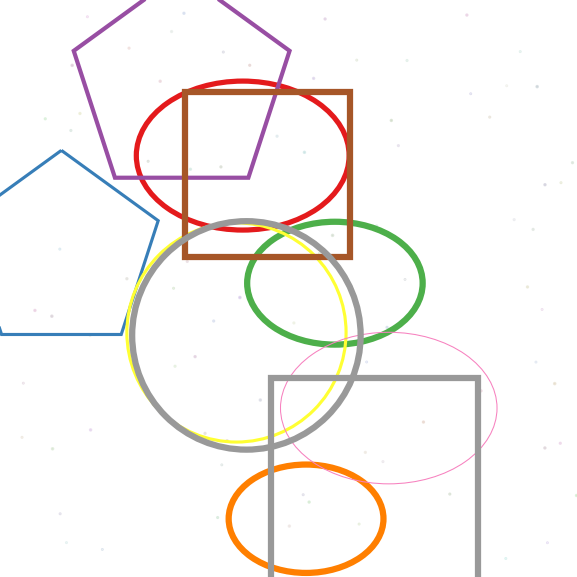[{"shape": "oval", "thickness": 2.5, "radius": 0.92, "center": [0.42, 0.73]}, {"shape": "pentagon", "thickness": 1.5, "radius": 0.88, "center": [0.106, 0.563]}, {"shape": "oval", "thickness": 3, "radius": 0.76, "center": [0.58, 0.509]}, {"shape": "pentagon", "thickness": 2, "radius": 0.98, "center": [0.315, 0.85]}, {"shape": "oval", "thickness": 3, "radius": 0.67, "center": [0.53, 0.101]}, {"shape": "circle", "thickness": 1.5, "radius": 0.95, "center": [0.409, 0.423]}, {"shape": "square", "thickness": 3, "radius": 0.71, "center": [0.463, 0.697]}, {"shape": "oval", "thickness": 0.5, "radius": 0.94, "center": [0.673, 0.293]}, {"shape": "square", "thickness": 3, "radius": 0.89, "center": [0.648, 0.166]}, {"shape": "circle", "thickness": 3, "radius": 0.99, "center": [0.427, 0.418]}]